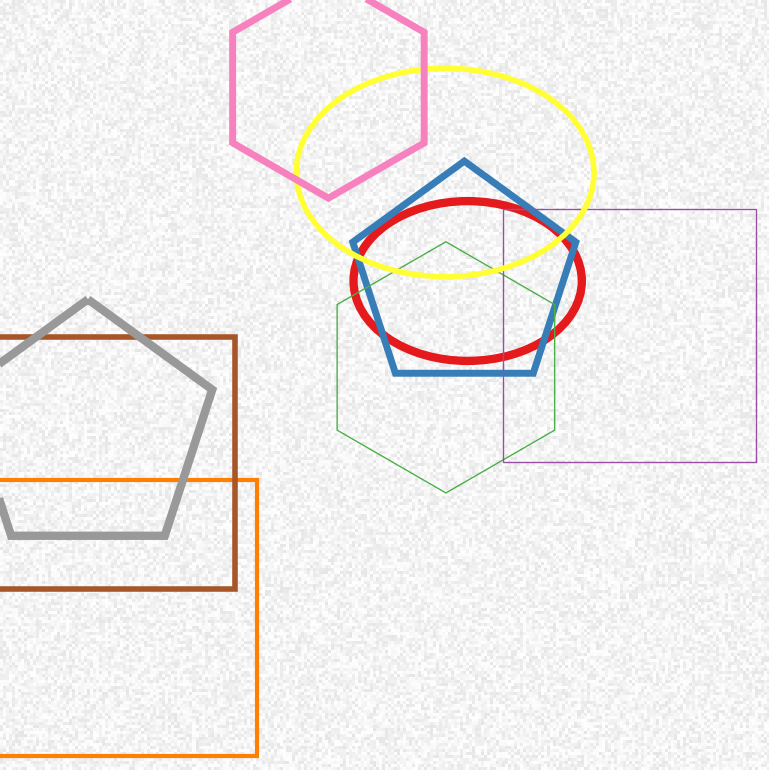[{"shape": "oval", "thickness": 3, "radius": 0.74, "center": [0.607, 0.635]}, {"shape": "pentagon", "thickness": 2.5, "radius": 0.76, "center": [0.603, 0.638]}, {"shape": "hexagon", "thickness": 0.5, "radius": 0.82, "center": [0.579, 0.523]}, {"shape": "square", "thickness": 0.5, "radius": 0.82, "center": [0.818, 0.565]}, {"shape": "square", "thickness": 1.5, "radius": 0.9, "center": [0.155, 0.198]}, {"shape": "oval", "thickness": 2, "radius": 0.97, "center": [0.578, 0.776]}, {"shape": "square", "thickness": 2, "radius": 0.82, "center": [0.142, 0.398]}, {"shape": "hexagon", "thickness": 2.5, "radius": 0.72, "center": [0.426, 0.886]}, {"shape": "pentagon", "thickness": 3, "radius": 0.85, "center": [0.114, 0.442]}]